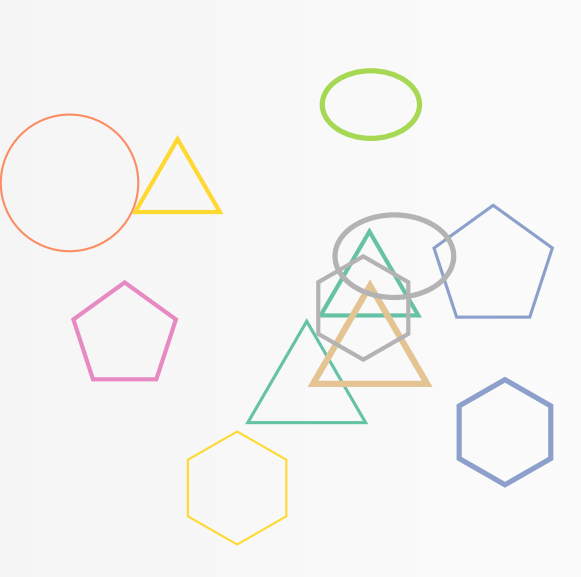[{"shape": "triangle", "thickness": 1.5, "radius": 0.59, "center": [0.528, 0.326]}, {"shape": "triangle", "thickness": 2, "radius": 0.48, "center": [0.636, 0.501]}, {"shape": "circle", "thickness": 1, "radius": 0.59, "center": [0.12, 0.682]}, {"shape": "hexagon", "thickness": 2.5, "radius": 0.45, "center": [0.869, 0.251]}, {"shape": "pentagon", "thickness": 1.5, "radius": 0.54, "center": [0.848, 0.537]}, {"shape": "pentagon", "thickness": 2, "radius": 0.46, "center": [0.214, 0.417]}, {"shape": "oval", "thickness": 2.5, "radius": 0.42, "center": [0.638, 0.818]}, {"shape": "hexagon", "thickness": 1, "radius": 0.49, "center": [0.408, 0.154]}, {"shape": "triangle", "thickness": 2, "radius": 0.42, "center": [0.305, 0.674]}, {"shape": "triangle", "thickness": 3, "radius": 0.57, "center": [0.637, 0.391]}, {"shape": "oval", "thickness": 2.5, "radius": 0.51, "center": [0.678, 0.555]}, {"shape": "hexagon", "thickness": 2, "radius": 0.45, "center": [0.625, 0.466]}]